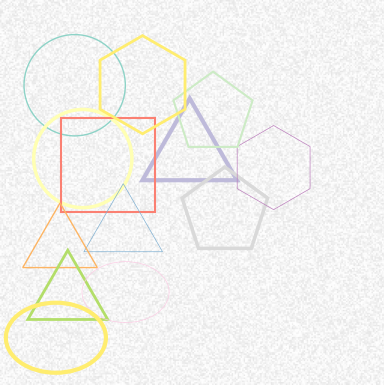[{"shape": "circle", "thickness": 1, "radius": 0.66, "center": [0.194, 0.779]}, {"shape": "circle", "thickness": 2.5, "radius": 0.64, "center": [0.215, 0.588]}, {"shape": "triangle", "thickness": 3, "radius": 0.71, "center": [0.493, 0.603]}, {"shape": "square", "thickness": 1.5, "radius": 0.61, "center": [0.281, 0.571]}, {"shape": "triangle", "thickness": 0.5, "radius": 0.59, "center": [0.32, 0.405]}, {"shape": "triangle", "thickness": 1, "radius": 0.56, "center": [0.156, 0.361]}, {"shape": "triangle", "thickness": 2, "radius": 0.6, "center": [0.176, 0.23]}, {"shape": "oval", "thickness": 0.5, "radius": 0.57, "center": [0.326, 0.241]}, {"shape": "pentagon", "thickness": 2.5, "radius": 0.58, "center": [0.584, 0.449]}, {"shape": "hexagon", "thickness": 0.5, "radius": 0.55, "center": [0.711, 0.565]}, {"shape": "pentagon", "thickness": 1.5, "radius": 0.54, "center": [0.553, 0.706]}, {"shape": "oval", "thickness": 3, "radius": 0.65, "center": [0.145, 0.123]}, {"shape": "hexagon", "thickness": 2, "radius": 0.64, "center": [0.37, 0.78]}]